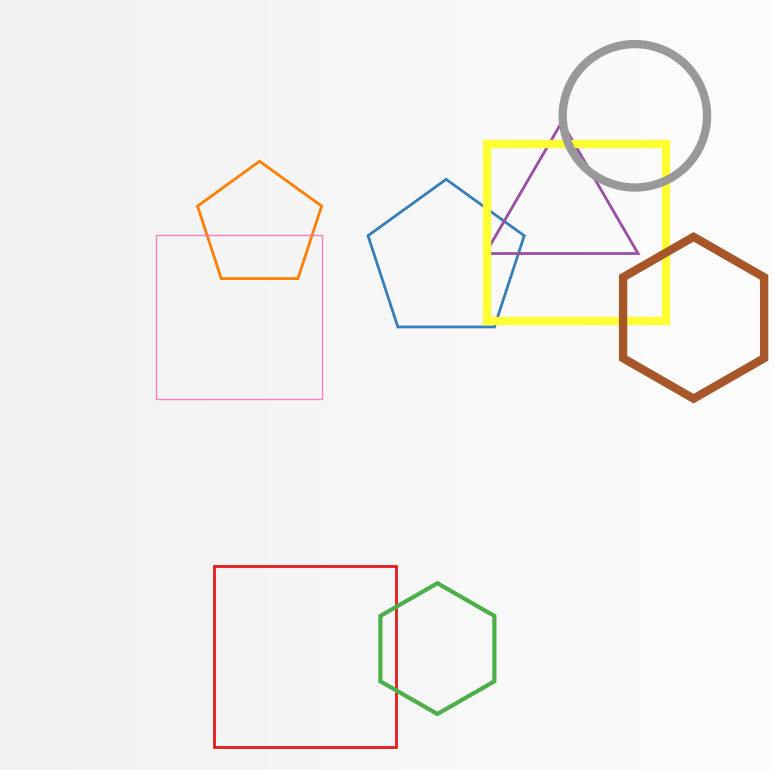[{"shape": "square", "thickness": 1, "radius": 0.59, "center": [0.393, 0.148]}, {"shape": "pentagon", "thickness": 1, "radius": 0.53, "center": [0.576, 0.661]}, {"shape": "hexagon", "thickness": 1.5, "radius": 0.42, "center": [0.564, 0.158]}, {"shape": "triangle", "thickness": 1, "radius": 0.57, "center": [0.725, 0.728]}, {"shape": "pentagon", "thickness": 1, "radius": 0.42, "center": [0.335, 0.706]}, {"shape": "square", "thickness": 3, "radius": 0.58, "center": [0.744, 0.698]}, {"shape": "hexagon", "thickness": 3, "radius": 0.53, "center": [0.895, 0.587]}, {"shape": "square", "thickness": 0.5, "radius": 0.53, "center": [0.309, 0.588]}, {"shape": "circle", "thickness": 3, "radius": 0.47, "center": [0.819, 0.85]}]